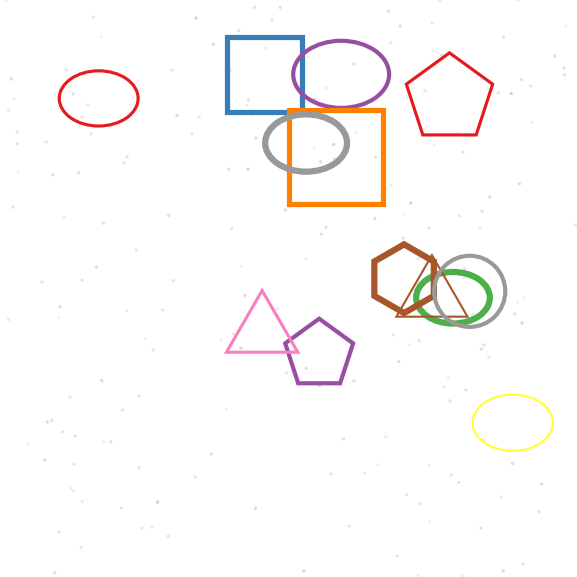[{"shape": "pentagon", "thickness": 1.5, "radius": 0.39, "center": [0.778, 0.829]}, {"shape": "oval", "thickness": 1.5, "radius": 0.34, "center": [0.171, 0.829]}, {"shape": "square", "thickness": 2.5, "radius": 0.32, "center": [0.458, 0.87]}, {"shape": "oval", "thickness": 3, "radius": 0.32, "center": [0.784, 0.484]}, {"shape": "pentagon", "thickness": 2, "radius": 0.31, "center": [0.553, 0.385]}, {"shape": "oval", "thickness": 2, "radius": 0.41, "center": [0.591, 0.87]}, {"shape": "square", "thickness": 2.5, "radius": 0.41, "center": [0.583, 0.727]}, {"shape": "oval", "thickness": 1, "radius": 0.35, "center": [0.888, 0.267]}, {"shape": "triangle", "thickness": 1, "radius": 0.36, "center": [0.748, 0.486]}, {"shape": "hexagon", "thickness": 3, "radius": 0.3, "center": [0.7, 0.517]}, {"shape": "triangle", "thickness": 1.5, "radius": 0.36, "center": [0.454, 0.425]}, {"shape": "circle", "thickness": 2, "radius": 0.31, "center": [0.813, 0.495]}, {"shape": "oval", "thickness": 3, "radius": 0.35, "center": [0.53, 0.751]}]